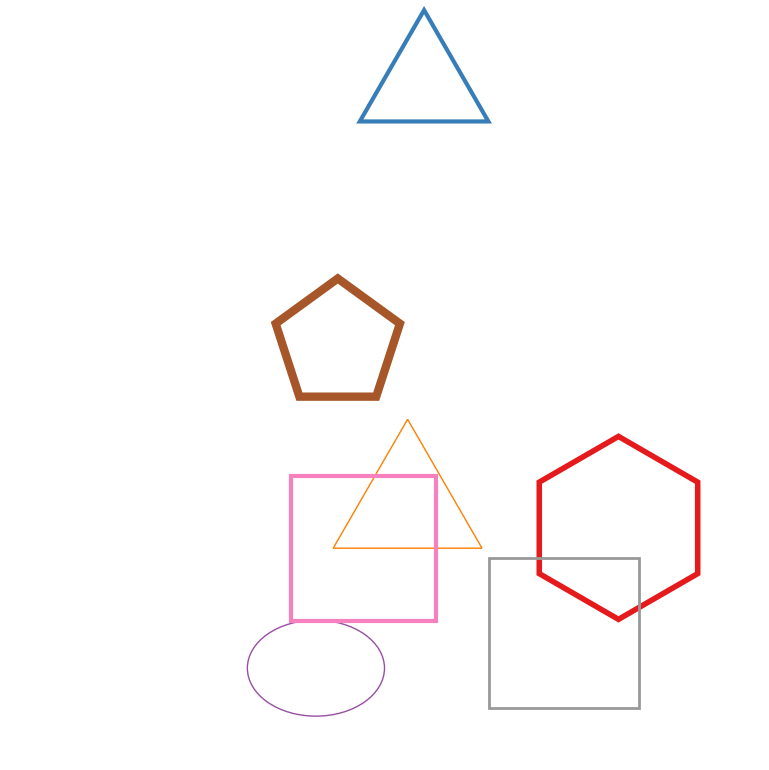[{"shape": "hexagon", "thickness": 2, "radius": 0.59, "center": [0.803, 0.314]}, {"shape": "triangle", "thickness": 1.5, "radius": 0.48, "center": [0.551, 0.89]}, {"shape": "oval", "thickness": 0.5, "radius": 0.45, "center": [0.41, 0.132]}, {"shape": "triangle", "thickness": 0.5, "radius": 0.56, "center": [0.529, 0.344]}, {"shape": "pentagon", "thickness": 3, "radius": 0.42, "center": [0.439, 0.553]}, {"shape": "square", "thickness": 1.5, "radius": 0.47, "center": [0.472, 0.288]}, {"shape": "square", "thickness": 1, "radius": 0.49, "center": [0.732, 0.178]}]